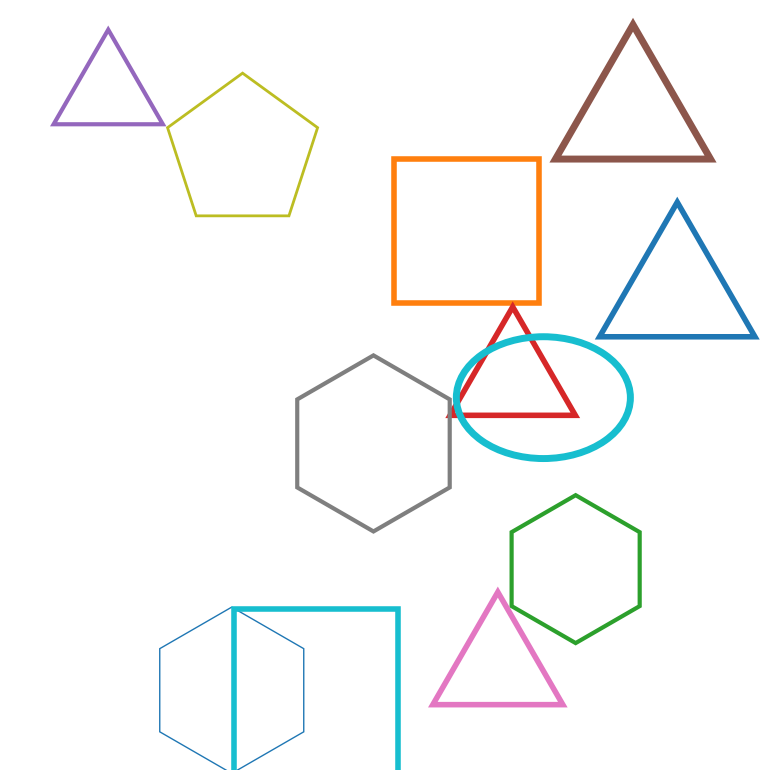[{"shape": "triangle", "thickness": 2, "radius": 0.58, "center": [0.88, 0.621]}, {"shape": "hexagon", "thickness": 0.5, "radius": 0.54, "center": [0.301, 0.104]}, {"shape": "square", "thickness": 2, "radius": 0.47, "center": [0.606, 0.7]}, {"shape": "hexagon", "thickness": 1.5, "radius": 0.48, "center": [0.748, 0.261]}, {"shape": "triangle", "thickness": 2, "radius": 0.47, "center": [0.666, 0.508]}, {"shape": "triangle", "thickness": 1.5, "radius": 0.41, "center": [0.141, 0.88]}, {"shape": "triangle", "thickness": 2.5, "radius": 0.58, "center": [0.822, 0.852]}, {"shape": "triangle", "thickness": 2, "radius": 0.49, "center": [0.647, 0.134]}, {"shape": "hexagon", "thickness": 1.5, "radius": 0.57, "center": [0.485, 0.424]}, {"shape": "pentagon", "thickness": 1, "radius": 0.51, "center": [0.315, 0.803]}, {"shape": "square", "thickness": 2, "radius": 0.53, "center": [0.41, 0.103]}, {"shape": "oval", "thickness": 2.5, "radius": 0.57, "center": [0.706, 0.484]}]